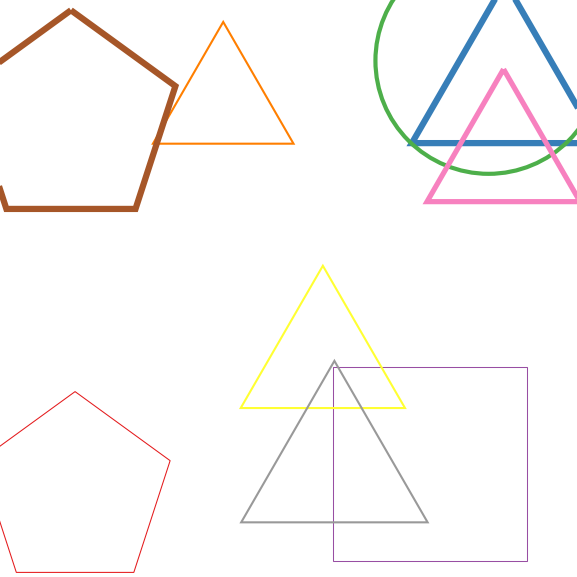[{"shape": "pentagon", "thickness": 0.5, "radius": 0.87, "center": [0.13, 0.148]}, {"shape": "triangle", "thickness": 3, "radius": 0.93, "center": [0.875, 0.844]}, {"shape": "circle", "thickness": 2, "radius": 0.98, "center": [0.846, 0.894]}, {"shape": "square", "thickness": 0.5, "radius": 0.84, "center": [0.744, 0.196]}, {"shape": "triangle", "thickness": 1, "radius": 0.7, "center": [0.387, 0.821]}, {"shape": "triangle", "thickness": 1, "radius": 0.82, "center": [0.559, 0.375]}, {"shape": "pentagon", "thickness": 3, "radius": 0.95, "center": [0.123, 0.791]}, {"shape": "triangle", "thickness": 2.5, "radius": 0.76, "center": [0.872, 0.726]}, {"shape": "triangle", "thickness": 1, "radius": 0.93, "center": [0.579, 0.188]}]